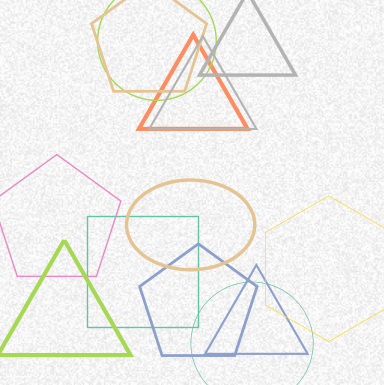[{"shape": "circle", "thickness": 0.5, "radius": 0.79, "center": [0.655, 0.109]}, {"shape": "square", "thickness": 1, "radius": 0.72, "center": [0.37, 0.295]}, {"shape": "triangle", "thickness": 3, "radius": 0.81, "center": [0.502, 0.747]}, {"shape": "triangle", "thickness": 1.5, "radius": 0.77, "center": [0.666, 0.158]}, {"shape": "pentagon", "thickness": 2, "radius": 0.8, "center": [0.515, 0.206]}, {"shape": "pentagon", "thickness": 1, "radius": 0.87, "center": [0.148, 0.424]}, {"shape": "triangle", "thickness": 3, "radius": 1.0, "center": [0.167, 0.177]}, {"shape": "circle", "thickness": 1, "radius": 0.77, "center": [0.408, 0.893]}, {"shape": "hexagon", "thickness": 0.5, "radius": 0.95, "center": [0.854, 0.302]}, {"shape": "pentagon", "thickness": 2, "radius": 0.79, "center": [0.387, 0.89]}, {"shape": "oval", "thickness": 2.5, "radius": 0.83, "center": [0.495, 0.416]}, {"shape": "triangle", "thickness": 2.5, "radius": 0.72, "center": [0.643, 0.877]}, {"shape": "triangle", "thickness": 1.5, "radius": 0.8, "center": [0.527, 0.746]}]